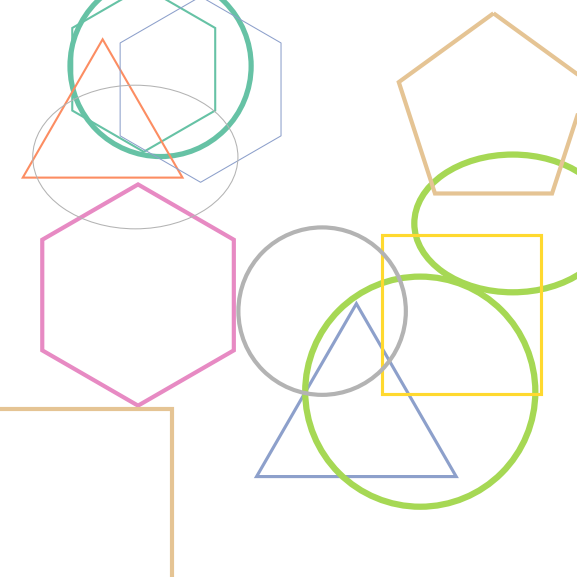[{"shape": "hexagon", "thickness": 1, "radius": 0.71, "center": [0.249, 0.879]}, {"shape": "circle", "thickness": 2.5, "radius": 0.78, "center": [0.278, 0.885]}, {"shape": "triangle", "thickness": 1, "radius": 0.8, "center": [0.178, 0.771]}, {"shape": "hexagon", "thickness": 0.5, "radius": 0.8, "center": [0.347, 0.844]}, {"shape": "triangle", "thickness": 1.5, "radius": 1.0, "center": [0.617, 0.274]}, {"shape": "hexagon", "thickness": 2, "radius": 0.96, "center": [0.239, 0.488]}, {"shape": "circle", "thickness": 3, "radius": 1.0, "center": [0.728, 0.321]}, {"shape": "oval", "thickness": 3, "radius": 0.85, "center": [0.888, 0.612]}, {"shape": "square", "thickness": 1.5, "radius": 0.69, "center": [0.8, 0.455]}, {"shape": "pentagon", "thickness": 2, "radius": 0.86, "center": [0.855, 0.804]}, {"shape": "square", "thickness": 2, "radius": 0.83, "center": [0.132, 0.125]}, {"shape": "circle", "thickness": 2, "radius": 0.72, "center": [0.558, 0.46]}, {"shape": "oval", "thickness": 0.5, "radius": 0.89, "center": [0.234, 0.727]}]